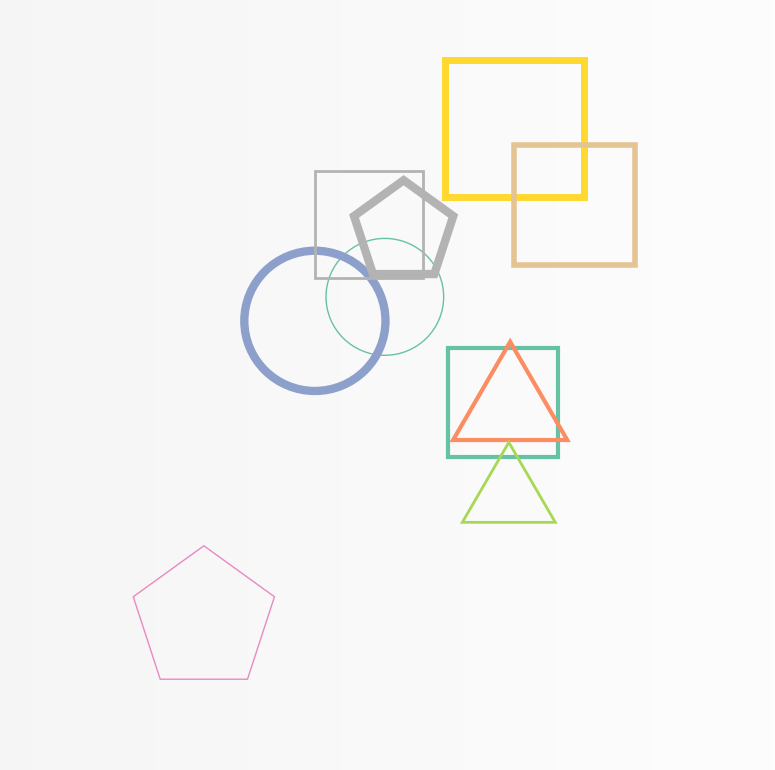[{"shape": "circle", "thickness": 0.5, "radius": 0.38, "center": [0.497, 0.614]}, {"shape": "square", "thickness": 1.5, "radius": 0.35, "center": [0.649, 0.477]}, {"shape": "triangle", "thickness": 1.5, "radius": 0.43, "center": [0.658, 0.471]}, {"shape": "circle", "thickness": 3, "radius": 0.46, "center": [0.406, 0.583]}, {"shape": "pentagon", "thickness": 0.5, "radius": 0.48, "center": [0.263, 0.195]}, {"shape": "triangle", "thickness": 1, "radius": 0.35, "center": [0.657, 0.356]}, {"shape": "square", "thickness": 2.5, "radius": 0.45, "center": [0.664, 0.833]}, {"shape": "square", "thickness": 2, "radius": 0.39, "center": [0.741, 0.734]}, {"shape": "square", "thickness": 1, "radius": 0.35, "center": [0.476, 0.708]}, {"shape": "pentagon", "thickness": 3, "radius": 0.34, "center": [0.521, 0.699]}]